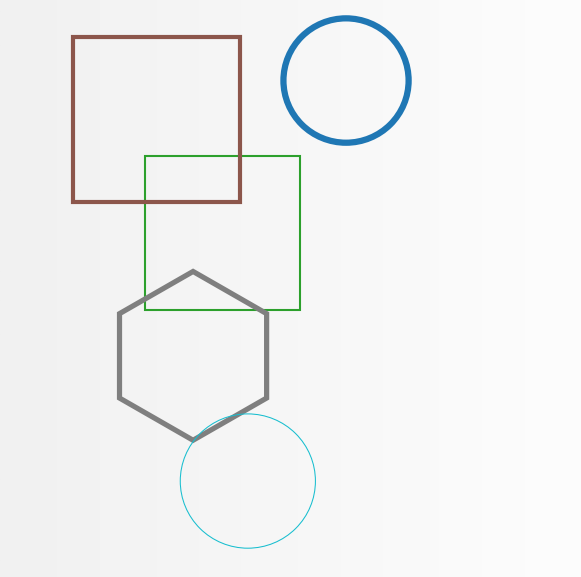[{"shape": "circle", "thickness": 3, "radius": 0.54, "center": [0.595, 0.86]}, {"shape": "square", "thickness": 1, "radius": 0.67, "center": [0.382, 0.595]}, {"shape": "square", "thickness": 2, "radius": 0.72, "center": [0.269, 0.793]}, {"shape": "hexagon", "thickness": 2.5, "radius": 0.73, "center": [0.332, 0.383]}, {"shape": "circle", "thickness": 0.5, "radius": 0.58, "center": [0.426, 0.166]}]